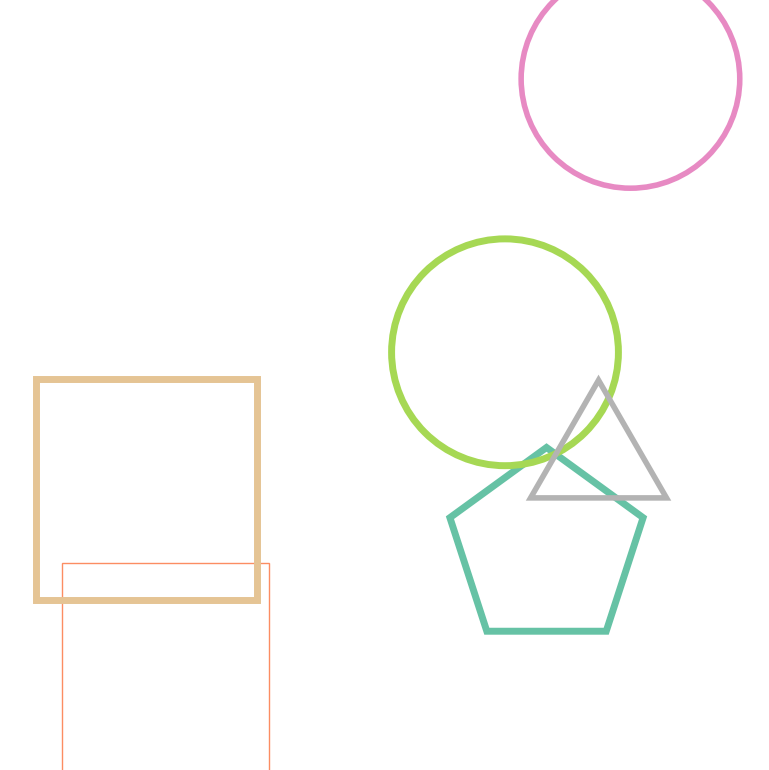[{"shape": "pentagon", "thickness": 2.5, "radius": 0.66, "center": [0.71, 0.287]}, {"shape": "square", "thickness": 0.5, "radius": 0.67, "center": [0.215, 0.134]}, {"shape": "circle", "thickness": 2, "radius": 0.71, "center": [0.819, 0.898]}, {"shape": "circle", "thickness": 2.5, "radius": 0.74, "center": [0.656, 0.542]}, {"shape": "square", "thickness": 2.5, "radius": 0.72, "center": [0.19, 0.365]}, {"shape": "triangle", "thickness": 2, "radius": 0.51, "center": [0.777, 0.404]}]